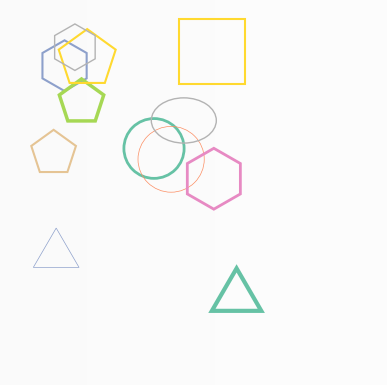[{"shape": "circle", "thickness": 2, "radius": 0.39, "center": [0.397, 0.614]}, {"shape": "triangle", "thickness": 3, "radius": 0.37, "center": [0.611, 0.229]}, {"shape": "circle", "thickness": 0.5, "radius": 0.43, "center": [0.442, 0.586]}, {"shape": "triangle", "thickness": 0.5, "radius": 0.34, "center": [0.145, 0.339]}, {"shape": "hexagon", "thickness": 1.5, "radius": 0.33, "center": [0.167, 0.829]}, {"shape": "hexagon", "thickness": 2, "radius": 0.4, "center": [0.552, 0.536]}, {"shape": "pentagon", "thickness": 2.5, "radius": 0.3, "center": [0.21, 0.735]}, {"shape": "square", "thickness": 1.5, "radius": 0.42, "center": [0.548, 0.866]}, {"shape": "pentagon", "thickness": 1.5, "radius": 0.39, "center": [0.225, 0.847]}, {"shape": "pentagon", "thickness": 1.5, "radius": 0.3, "center": [0.138, 0.602]}, {"shape": "hexagon", "thickness": 1, "radius": 0.3, "center": [0.193, 0.877]}, {"shape": "oval", "thickness": 1, "radius": 0.42, "center": [0.474, 0.687]}]